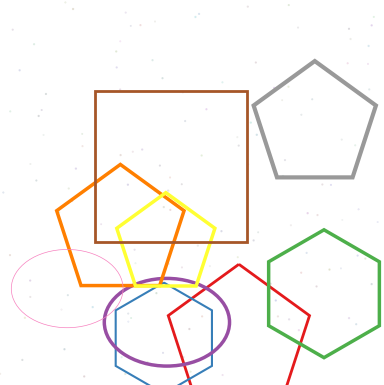[{"shape": "pentagon", "thickness": 2, "radius": 0.96, "center": [0.62, 0.121]}, {"shape": "hexagon", "thickness": 1.5, "radius": 0.72, "center": [0.426, 0.122]}, {"shape": "hexagon", "thickness": 2.5, "radius": 0.83, "center": [0.842, 0.237]}, {"shape": "oval", "thickness": 2.5, "radius": 0.81, "center": [0.434, 0.163]}, {"shape": "pentagon", "thickness": 2.5, "radius": 0.87, "center": [0.313, 0.399]}, {"shape": "pentagon", "thickness": 2.5, "radius": 0.67, "center": [0.431, 0.366]}, {"shape": "square", "thickness": 2, "radius": 0.98, "center": [0.444, 0.568]}, {"shape": "oval", "thickness": 0.5, "radius": 0.73, "center": [0.175, 0.25]}, {"shape": "pentagon", "thickness": 3, "radius": 0.84, "center": [0.818, 0.674]}]